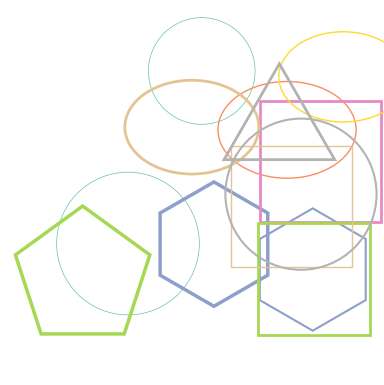[{"shape": "circle", "thickness": 0.5, "radius": 0.93, "center": [0.332, 0.367]}, {"shape": "circle", "thickness": 0.5, "radius": 0.69, "center": [0.524, 0.816]}, {"shape": "oval", "thickness": 1, "radius": 0.9, "center": [0.746, 0.663]}, {"shape": "hexagon", "thickness": 2.5, "radius": 0.81, "center": [0.556, 0.366]}, {"shape": "hexagon", "thickness": 1.5, "radius": 0.79, "center": [0.812, 0.3]}, {"shape": "square", "thickness": 2, "radius": 0.79, "center": [0.832, 0.581]}, {"shape": "pentagon", "thickness": 2.5, "radius": 0.92, "center": [0.215, 0.281]}, {"shape": "square", "thickness": 2, "radius": 0.72, "center": [0.815, 0.275]}, {"shape": "oval", "thickness": 1, "radius": 0.84, "center": [0.892, 0.8]}, {"shape": "square", "thickness": 1, "radius": 0.79, "center": [0.757, 0.464]}, {"shape": "oval", "thickness": 2, "radius": 0.87, "center": [0.498, 0.67]}, {"shape": "triangle", "thickness": 2, "radius": 0.83, "center": [0.726, 0.668]}, {"shape": "circle", "thickness": 1.5, "radius": 0.98, "center": [0.782, 0.496]}]